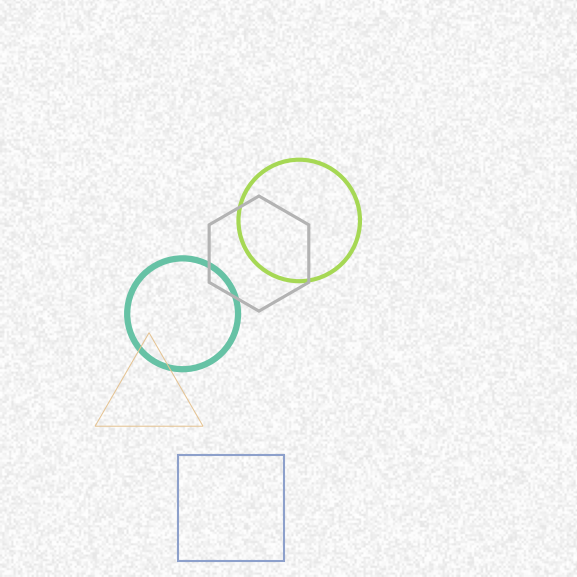[{"shape": "circle", "thickness": 3, "radius": 0.48, "center": [0.316, 0.456]}, {"shape": "square", "thickness": 1, "radius": 0.46, "center": [0.4, 0.12]}, {"shape": "circle", "thickness": 2, "radius": 0.53, "center": [0.518, 0.617]}, {"shape": "triangle", "thickness": 0.5, "radius": 0.54, "center": [0.258, 0.315]}, {"shape": "hexagon", "thickness": 1.5, "radius": 0.5, "center": [0.448, 0.56]}]